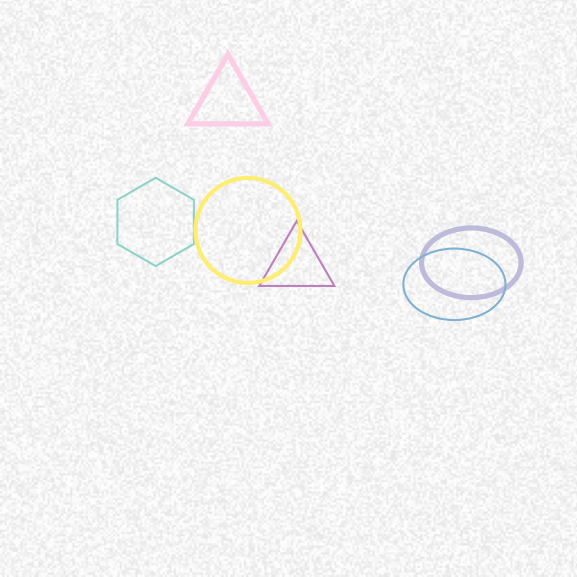[{"shape": "hexagon", "thickness": 1, "radius": 0.38, "center": [0.27, 0.615]}, {"shape": "oval", "thickness": 2.5, "radius": 0.43, "center": [0.816, 0.544]}, {"shape": "oval", "thickness": 1, "radius": 0.44, "center": [0.787, 0.507]}, {"shape": "triangle", "thickness": 2.5, "radius": 0.4, "center": [0.395, 0.825]}, {"shape": "triangle", "thickness": 1, "radius": 0.38, "center": [0.514, 0.542]}, {"shape": "circle", "thickness": 2, "radius": 0.45, "center": [0.429, 0.6]}]